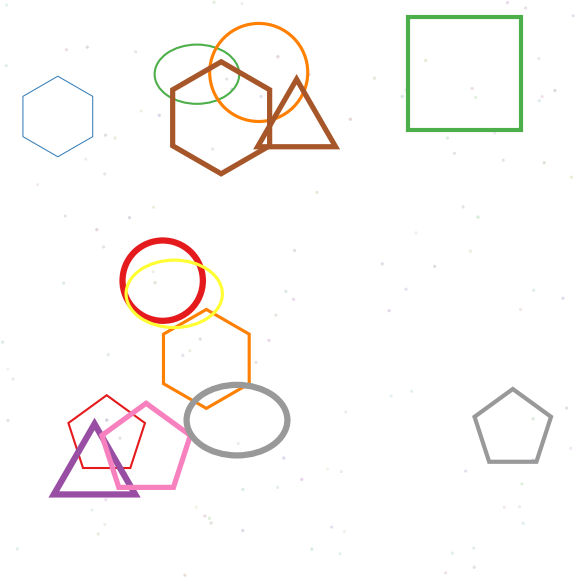[{"shape": "pentagon", "thickness": 1, "radius": 0.35, "center": [0.185, 0.245]}, {"shape": "circle", "thickness": 3, "radius": 0.35, "center": [0.282, 0.513]}, {"shape": "hexagon", "thickness": 0.5, "radius": 0.35, "center": [0.1, 0.797]}, {"shape": "square", "thickness": 2, "radius": 0.49, "center": [0.804, 0.872]}, {"shape": "oval", "thickness": 1, "radius": 0.37, "center": [0.341, 0.871]}, {"shape": "triangle", "thickness": 3, "radius": 0.41, "center": [0.164, 0.184]}, {"shape": "hexagon", "thickness": 1.5, "radius": 0.43, "center": [0.357, 0.378]}, {"shape": "circle", "thickness": 1.5, "radius": 0.42, "center": [0.448, 0.874]}, {"shape": "oval", "thickness": 1.5, "radius": 0.42, "center": [0.302, 0.49]}, {"shape": "hexagon", "thickness": 2.5, "radius": 0.48, "center": [0.383, 0.795]}, {"shape": "triangle", "thickness": 2.5, "radius": 0.39, "center": [0.514, 0.784]}, {"shape": "pentagon", "thickness": 2.5, "radius": 0.4, "center": [0.253, 0.22]}, {"shape": "oval", "thickness": 3, "radius": 0.44, "center": [0.41, 0.272]}, {"shape": "pentagon", "thickness": 2, "radius": 0.35, "center": [0.888, 0.256]}]